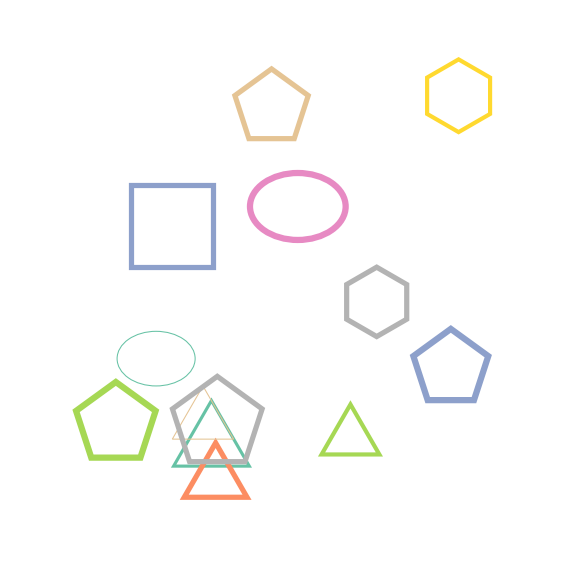[{"shape": "triangle", "thickness": 1.5, "radius": 0.38, "center": [0.366, 0.23]}, {"shape": "oval", "thickness": 0.5, "radius": 0.34, "center": [0.27, 0.378]}, {"shape": "triangle", "thickness": 2.5, "radius": 0.31, "center": [0.373, 0.169]}, {"shape": "square", "thickness": 2.5, "radius": 0.35, "center": [0.298, 0.607]}, {"shape": "pentagon", "thickness": 3, "radius": 0.34, "center": [0.781, 0.361]}, {"shape": "oval", "thickness": 3, "radius": 0.41, "center": [0.516, 0.642]}, {"shape": "pentagon", "thickness": 3, "radius": 0.36, "center": [0.201, 0.265]}, {"shape": "triangle", "thickness": 2, "radius": 0.29, "center": [0.607, 0.241]}, {"shape": "hexagon", "thickness": 2, "radius": 0.31, "center": [0.794, 0.833]}, {"shape": "triangle", "thickness": 0.5, "radius": 0.31, "center": [0.351, 0.269]}, {"shape": "pentagon", "thickness": 2.5, "radius": 0.33, "center": [0.47, 0.813]}, {"shape": "pentagon", "thickness": 2.5, "radius": 0.41, "center": [0.376, 0.266]}, {"shape": "hexagon", "thickness": 2.5, "radius": 0.3, "center": [0.652, 0.476]}]